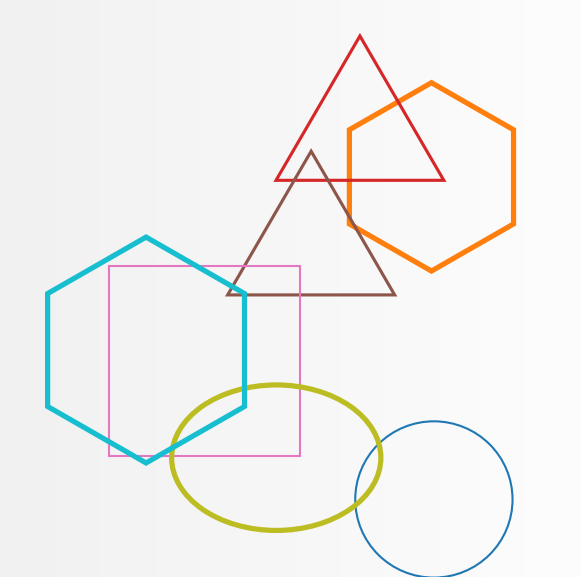[{"shape": "circle", "thickness": 1, "radius": 0.68, "center": [0.746, 0.134]}, {"shape": "hexagon", "thickness": 2.5, "radius": 0.82, "center": [0.742, 0.693]}, {"shape": "triangle", "thickness": 1.5, "radius": 0.83, "center": [0.619, 0.77]}, {"shape": "triangle", "thickness": 1.5, "radius": 0.83, "center": [0.535, 0.571]}, {"shape": "square", "thickness": 1, "radius": 0.82, "center": [0.352, 0.374]}, {"shape": "oval", "thickness": 2.5, "radius": 0.9, "center": [0.475, 0.207]}, {"shape": "hexagon", "thickness": 2.5, "radius": 0.98, "center": [0.251, 0.393]}]